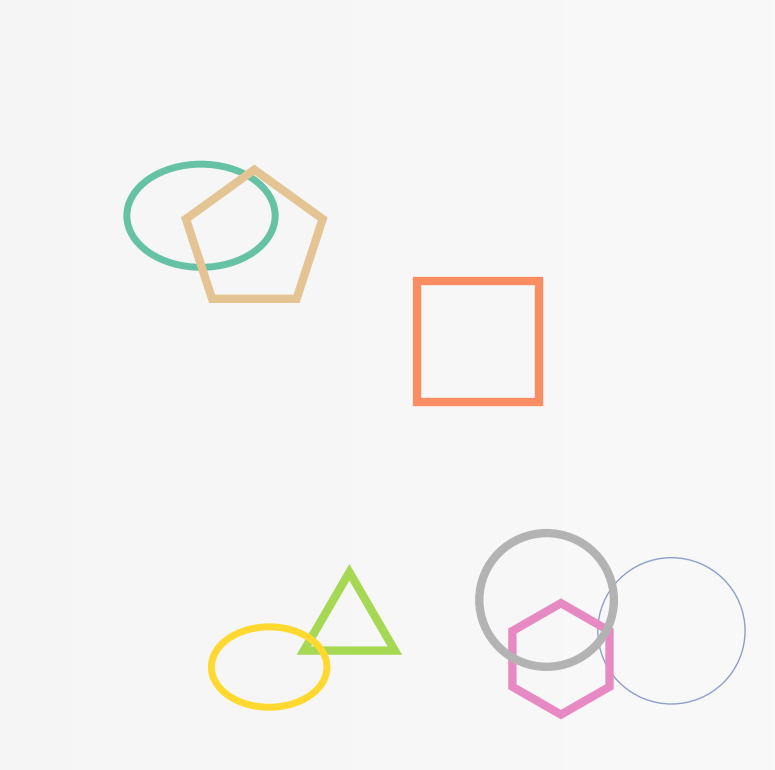[{"shape": "oval", "thickness": 2.5, "radius": 0.48, "center": [0.259, 0.72]}, {"shape": "square", "thickness": 3, "radius": 0.39, "center": [0.616, 0.557]}, {"shape": "circle", "thickness": 0.5, "radius": 0.47, "center": [0.866, 0.181]}, {"shape": "hexagon", "thickness": 3, "radius": 0.36, "center": [0.724, 0.144]}, {"shape": "triangle", "thickness": 3, "radius": 0.34, "center": [0.451, 0.189]}, {"shape": "oval", "thickness": 2.5, "radius": 0.37, "center": [0.347, 0.134]}, {"shape": "pentagon", "thickness": 3, "radius": 0.46, "center": [0.328, 0.687]}, {"shape": "circle", "thickness": 3, "radius": 0.43, "center": [0.705, 0.221]}]